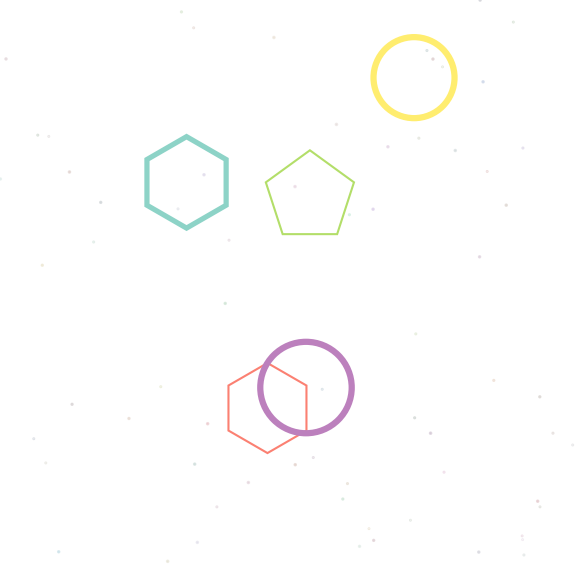[{"shape": "hexagon", "thickness": 2.5, "radius": 0.4, "center": [0.323, 0.683]}, {"shape": "hexagon", "thickness": 1, "radius": 0.39, "center": [0.463, 0.293]}, {"shape": "pentagon", "thickness": 1, "radius": 0.4, "center": [0.537, 0.659]}, {"shape": "circle", "thickness": 3, "radius": 0.4, "center": [0.53, 0.328]}, {"shape": "circle", "thickness": 3, "radius": 0.35, "center": [0.717, 0.865]}]